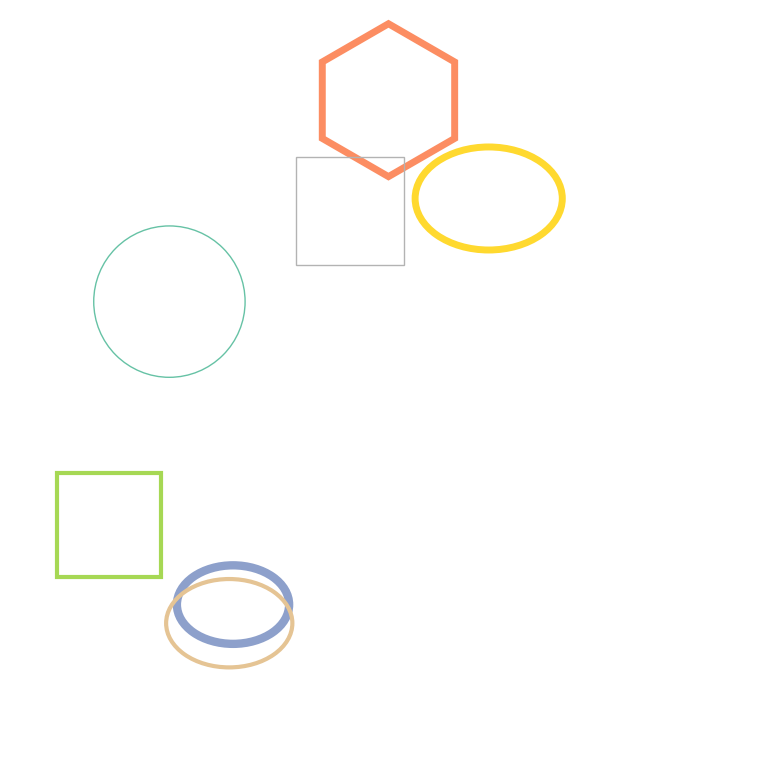[{"shape": "circle", "thickness": 0.5, "radius": 0.49, "center": [0.22, 0.608]}, {"shape": "hexagon", "thickness": 2.5, "radius": 0.5, "center": [0.505, 0.87]}, {"shape": "oval", "thickness": 3, "radius": 0.36, "center": [0.303, 0.215]}, {"shape": "square", "thickness": 1.5, "radius": 0.34, "center": [0.142, 0.318]}, {"shape": "oval", "thickness": 2.5, "radius": 0.48, "center": [0.635, 0.742]}, {"shape": "oval", "thickness": 1.5, "radius": 0.41, "center": [0.298, 0.191]}, {"shape": "square", "thickness": 0.5, "radius": 0.35, "center": [0.455, 0.726]}]